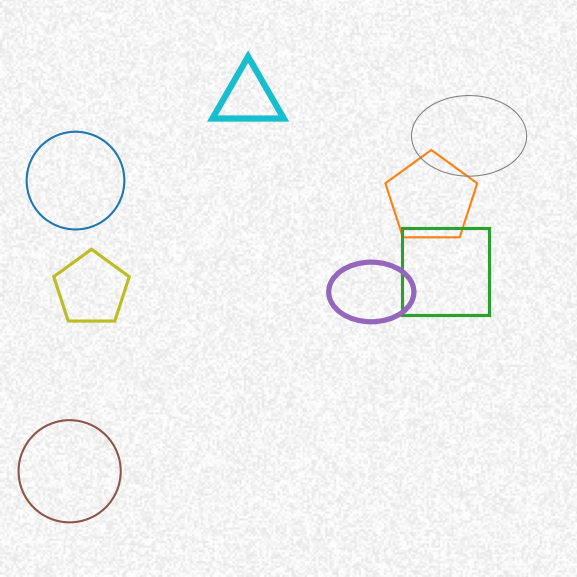[{"shape": "circle", "thickness": 1, "radius": 0.42, "center": [0.131, 0.686]}, {"shape": "pentagon", "thickness": 1, "radius": 0.42, "center": [0.747, 0.656]}, {"shape": "square", "thickness": 1.5, "radius": 0.38, "center": [0.772, 0.529]}, {"shape": "oval", "thickness": 2.5, "radius": 0.37, "center": [0.643, 0.494]}, {"shape": "circle", "thickness": 1, "radius": 0.44, "center": [0.121, 0.183]}, {"shape": "oval", "thickness": 0.5, "radius": 0.5, "center": [0.812, 0.764]}, {"shape": "pentagon", "thickness": 1.5, "radius": 0.34, "center": [0.158, 0.499]}, {"shape": "triangle", "thickness": 3, "radius": 0.36, "center": [0.43, 0.83]}]